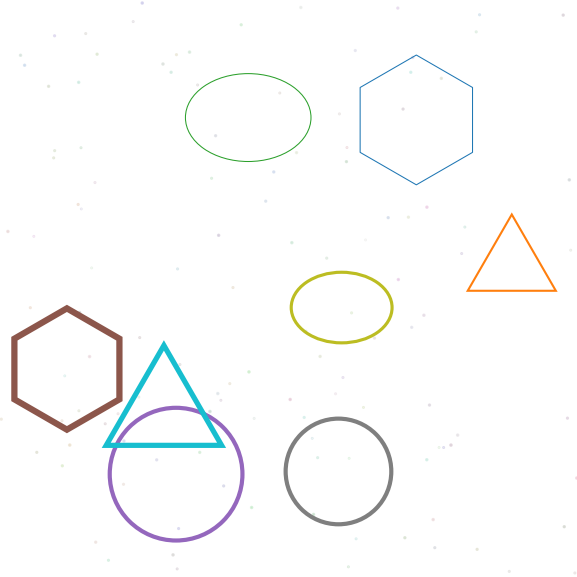[{"shape": "hexagon", "thickness": 0.5, "radius": 0.56, "center": [0.721, 0.791]}, {"shape": "triangle", "thickness": 1, "radius": 0.44, "center": [0.886, 0.54]}, {"shape": "oval", "thickness": 0.5, "radius": 0.54, "center": [0.43, 0.796]}, {"shape": "circle", "thickness": 2, "radius": 0.57, "center": [0.305, 0.178]}, {"shape": "hexagon", "thickness": 3, "radius": 0.52, "center": [0.116, 0.36]}, {"shape": "circle", "thickness": 2, "radius": 0.46, "center": [0.586, 0.183]}, {"shape": "oval", "thickness": 1.5, "radius": 0.44, "center": [0.592, 0.467]}, {"shape": "triangle", "thickness": 2.5, "radius": 0.58, "center": [0.284, 0.286]}]